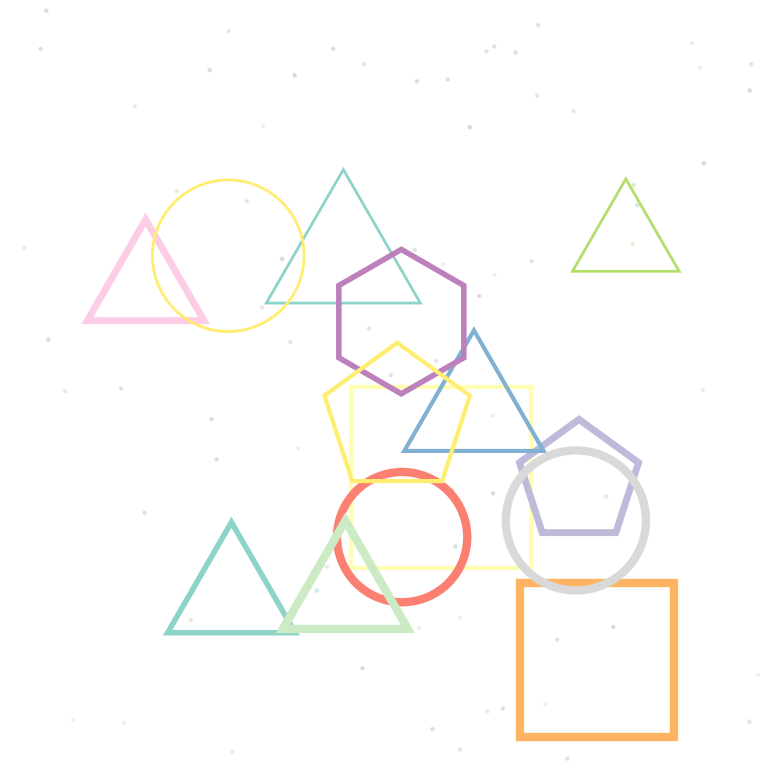[{"shape": "triangle", "thickness": 2, "radius": 0.48, "center": [0.301, 0.226]}, {"shape": "triangle", "thickness": 1, "radius": 0.58, "center": [0.446, 0.664]}, {"shape": "square", "thickness": 1.5, "radius": 0.59, "center": [0.573, 0.38]}, {"shape": "pentagon", "thickness": 2.5, "radius": 0.41, "center": [0.752, 0.374]}, {"shape": "circle", "thickness": 3, "radius": 0.42, "center": [0.522, 0.302]}, {"shape": "triangle", "thickness": 1.5, "radius": 0.52, "center": [0.615, 0.467]}, {"shape": "square", "thickness": 3, "radius": 0.5, "center": [0.776, 0.143]}, {"shape": "triangle", "thickness": 1, "radius": 0.4, "center": [0.813, 0.688]}, {"shape": "triangle", "thickness": 2.5, "radius": 0.44, "center": [0.189, 0.627]}, {"shape": "circle", "thickness": 3, "radius": 0.45, "center": [0.748, 0.324]}, {"shape": "hexagon", "thickness": 2, "radius": 0.47, "center": [0.521, 0.582]}, {"shape": "triangle", "thickness": 3, "radius": 0.47, "center": [0.449, 0.23]}, {"shape": "pentagon", "thickness": 1.5, "radius": 0.5, "center": [0.516, 0.456]}, {"shape": "circle", "thickness": 1, "radius": 0.49, "center": [0.296, 0.668]}]